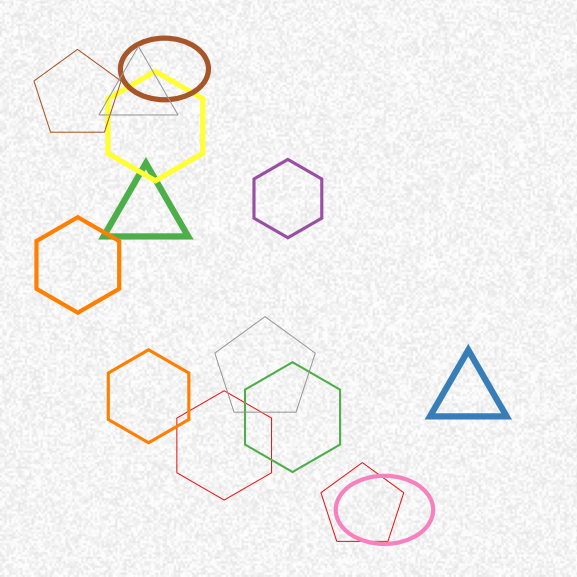[{"shape": "pentagon", "thickness": 0.5, "radius": 0.38, "center": [0.627, 0.123]}, {"shape": "hexagon", "thickness": 0.5, "radius": 0.47, "center": [0.388, 0.228]}, {"shape": "triangle", "thickness": 3, "radius": 0.38, "center": [0.811, 0.316]}, {"shape": "triangle", "thickness": 3, "radius": 0.42, "center": [0.253, 0.632]}, {"shape": "hexagon", "thickness": 1, "radius": 0.48, "center": [0.507, 0.277]}, {"shape": "hexagon", "thickness": 1.5, "radius": 0.34, "center": [0.498, 0.655]}, {"shape": "hexagon", "thickness": 1.5, "radius": 0.4, "center": [0.257, 0.313]}, {"shape": "hexagon", "thickness": 2, "radius": 0.41, "center": [0.135, 0.54]}, {"shape": "hexagon", "thickness": 2.5, "radius": 0.47, "center": [0.269, 0.781]}, {"shape": "oval", "thickness": 2.5, "radius": 0.38, "center": [0.285, 0.88]}, {"shape": "pentagon", "thickness": 0.5, "radius": 0.4, "center": [0.134, 0.834]}, {"shape": "oval", "thickness": 2, "radius": 0.42, "center": [0.666, 0.116]}, {"shape": "triangle", "thickness": 0.5, "radius": 0.4, "center": [0.24, 0.84]}, {"shape": "pentagon", "thickness": 0.5, "radius": 0.46, "center": [0.459, 0.359]}]